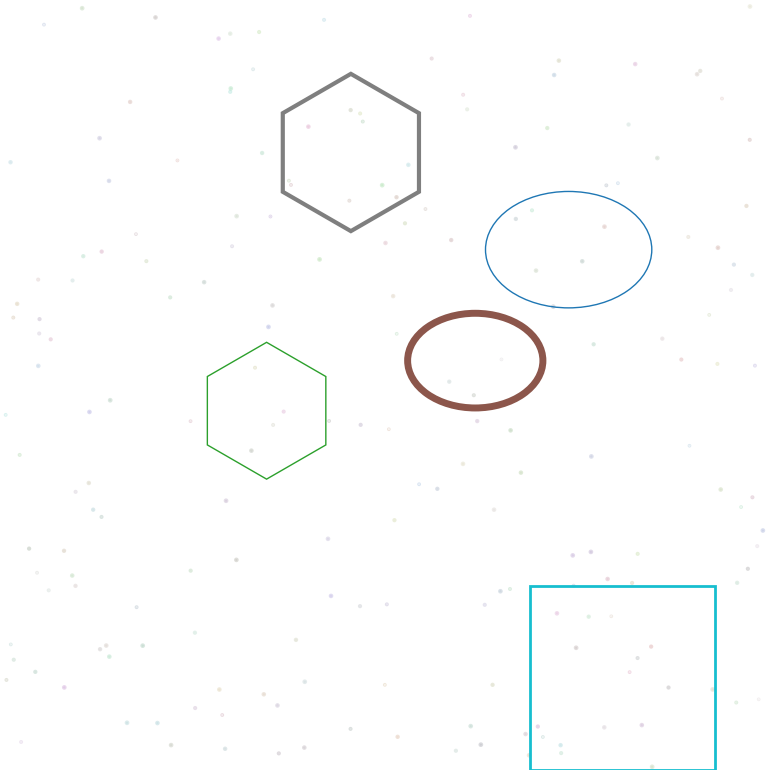[{"shape": "oval", "thickness": 0.5, "radius": 0.54, "center": [0.739, 0.676]}, {"shape": "hexagon", "thickness": 0.5, "radius": 0.44, "center": [0.346, 0.467]}, {"shape": "oval", "thickness": 2.5, "radius": 0.44, "center": [0.617, 0.532]}, {"shape": "hexagon", "thickness": 1.5, "radius": 0.51, "center": [0.456, 0.802]}, {"shape": "square", "thickness": 1, "radius": 0.6, "center": [0.809, 0.12]}]